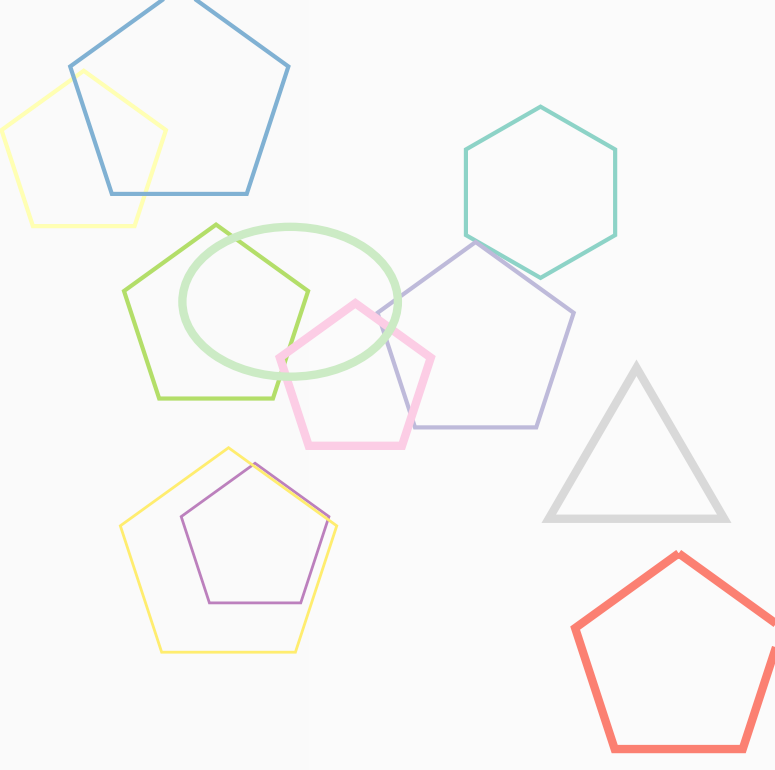[{"shape": "hexagon", "thickness": 1.5, "radius": 0.56, "center": [0.697, 0.75]}, {"shape": "pentagon", "thickness": 1.5, "radius": 0.56, "center": [0.108, 0.797]}, {"shape": "pentagon", "thickness": 1.5, "radius": 0.67, "center": [0.614, 0.553]}, {"shape": "pentagon", "thickness": 3, "radius": 0.7, "center": [0.876, 0.141]}, {"shape": "pentagon", "thickness": 1.5, "radius": 0.74, "center": [0.231, 0.868]}, {"shape": "pentagon", "thickness": 1.5, "radius": 0.62, "center": [0.279, 0.583]}, {"shape": "pentagon", "thickness": 3, "radius": 0.51, "center": [0.458, 0.504]}, {"shape": "triangle", "thickness": 3, "radius": 0.65, "center": [0.821, 0.392]}, {"shape": "pentagon", "thickness": 1, "radius": 0.5, "center": [0.329, 0.298]}, {"shape": "oval", "thickness": 3, "radius": 0.7, "center": [0.374, 0.608]}, {"shape": "pentagon", "thickness": 1, "radius": 0.73, "center": [0.295, 0.272]}]